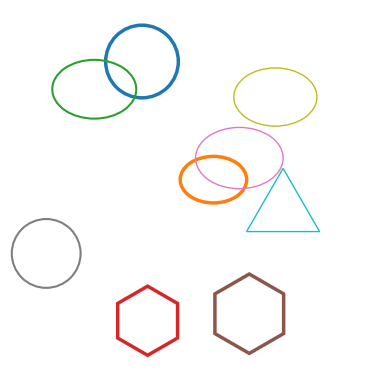[{"shape": "circle", "thickness": 2.5, "radius": 0.47, "center": [0.369, 0.84]}, {"shape": "oval", "thickness": 2.5, "radius": 0.43, "center": [0.554, 0.533]}, {"shape": "oval", "thickness": 1.5, "radius": 0.55, "center": [0.245, 0.768]}, {"shape": "hexagon", "thickness": 2.5, "radius": 0.45, "center": [0.383, 0.167]}, {"shape": "hexagon", "thickness": 2.5, "radius": 0.52, "center": [0.647, 0.185]}, {"shape": "oval", "thickness": 1, "radius": 0.57, "center": [0.622, 0.589]}, {"shape": "circle", "thickness": 1.5, "radius": 0.45, "center": [0.12, 0.342]}, {"shape": "oval", "thickness": 1, "radius": 0.54, "center": [0.715, 0.748]}, {"shape": "triangle", "thickness": 1, "radius": 0.55, "center": [0.735, 0.453]}]